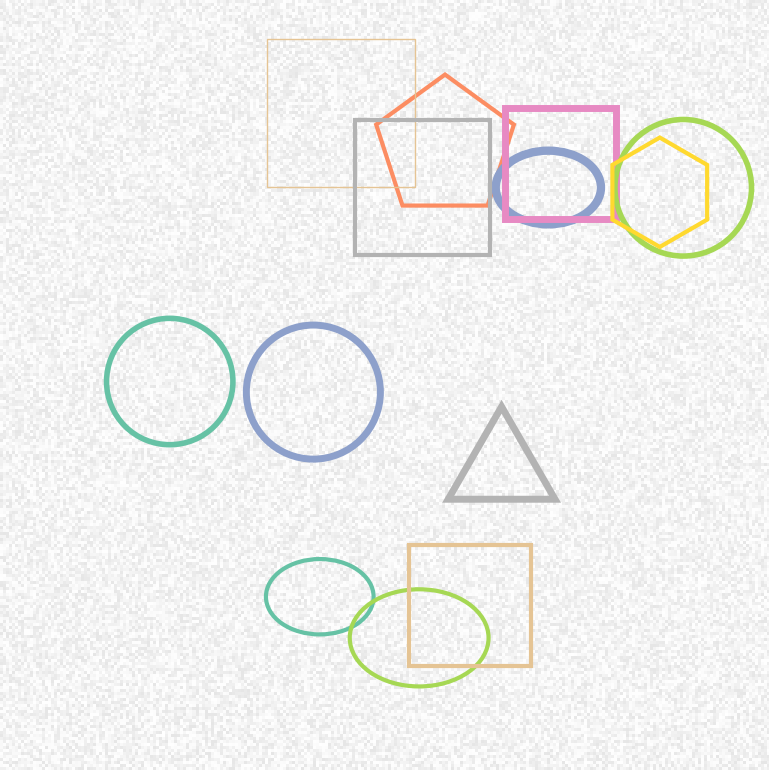[{"shape": "oval", "thickness": 1.5, "radius": 0.35, "center": [0.415, 0.225]}, {"shape": "circle", "thickness": 2, "radius": 0.41, "center": [0.22, 0.505]}, {"shape": "pentagon", "thickness": 1.5, "radius": 0.47, "center": [0.578, 0.809]}, {"shape": "oval", "thickness": 3, "radius": 0.34, "center": [0.712, 0.756]}, {"shape": "circle", "thickness": 2.5, "radius": 0.44, "center": [0.407, 0.491]}, {"shape": "square", "thickness": 2.5, "radius": 0.36, "center": [0.728, 0.788]}, {"shape": "circle", "thickness": 2, "radius": 0.44, "center": [0.887, 0.756]}, {"shape": "oval", "thickness": 1.5, "radius": 0.45, "center": [0.544, 0.172]}, {"shape": "hexagon", "thickness": 1.5, "radius": 0.36, "center": [0.857, 0.75]}, {"shape": "square", "thickness": 0.5, "radius": 0.48, "center": [0.443, 0.853]}, {"shape": "square", "thickness": 1.5, "radius": 0.39, "center": [0.61, 0.213]}, {"shape": "square", "thickness": 1.5, "radius": 0.44, "center": [0.549, 0.756]}, {"shape": "triangle", "thickness": 2.5, "radius": 0.4, "center": [0.651, 0.392]}]